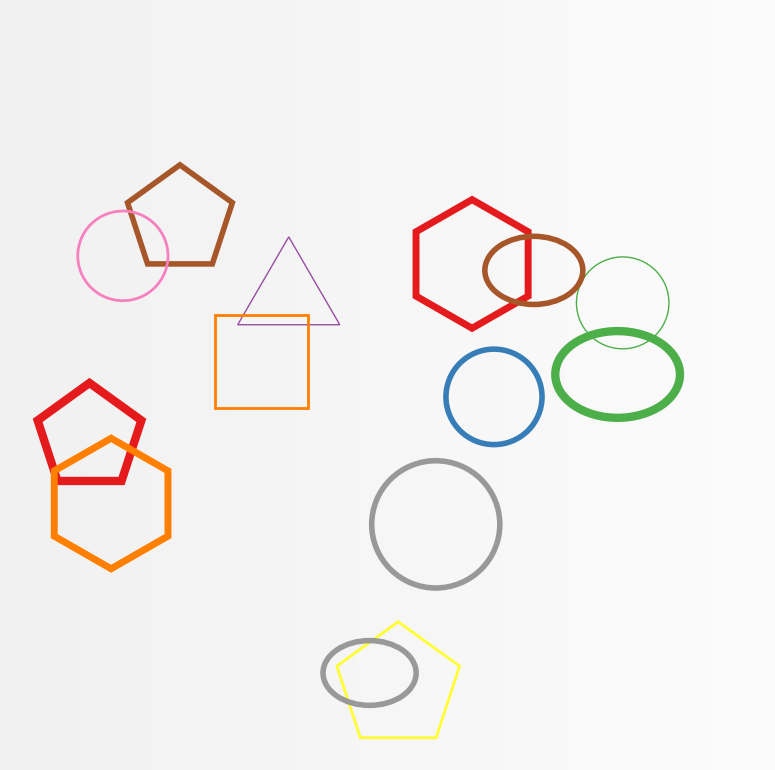[{"shape": "hexagon", "thickness": 2.5, "radius": 0.42, "center": [0.609, 0.657]}, {"shape": "pentagon", "thickness": 3, "radius": 0.35, "center": [0.115, 0.432]}, {"shape": "circle", "thickness": 2, "radius": 0.31, "center": [0.637, 0.485]}, {"shape": "circle", "thickness": 0.5, "radius": 0.3, "center": [0.803, 0.607]}, {"shape": "oval", "thickness": 3, "radius": 0.4, "center": [0.797, 0.514]}, {"shape": "triangle", "thickness": 0.5, "radius": 0.38, "center": [0.373, 0.616]}, {"shape": "square", "thickness": 1, "radius": 0.3, "center": [0.338, 0.531]}, {"shape": "hexagon", "thickness": 2.5, "radius": 0.42, "center": [0.143, 0.346]}, {"shape": "pentagon", "thickness": 1, "radius": 0.42, "center": [0.514, 0.109]}, {"shape": "oval", "thickness": 2, "radius": 0.32, "center": [0.689, 0.649]}, {"shape": "pentagon", "thickness": 2, "radius": 0.36, "center": [0.232, 0.715]}, {"shape": "circle", "thickness": 1, "radius": 0.29, "center": [0.159, 0.668]}, {"shape": "circle", "thickness": 2, "radius": 0.41, "center": [0.562, 0.319]}, {"shape": "oval", "thickness": 2, "radius": 0.3, "center": [0.477, 0.126]}]